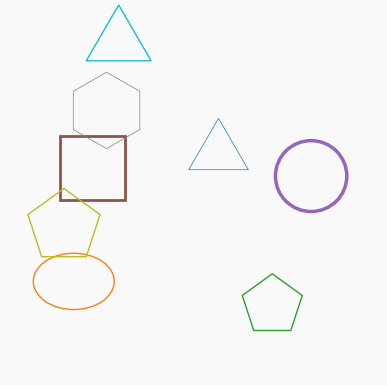[{"shape": "triangle", "thickness": 0.5, "radius": 0.44, "center": [0.564, 0.604]}, {"shape": "oval", "thickness": 1, "radius": 0.52, "center": [0.19, 0.269]}, {"shape": "pentagon", "thickness": 1, "radius": 0.41, "center": [0.703, 0.207]}, {"shape": "circle", "thickness": 2.5, "radius": 0.46, "center": [0.803, 0.543]}, {"shape": "square", "thickness": 2, "radius": 0.42, "center": [0.239, 0.564]}, {"shape": "hexagon", "thickness": 0.5, "radius": 0.5, "center": [0.275, 0.713]}, {"shape": "pentagon", "thickness": 1, "radius": 0.49, "center": [0.165, 0.412]}, {"shape": "triangle", "thickness": 1, "radius": 0.48, "center": [0.306, 0.89]}]